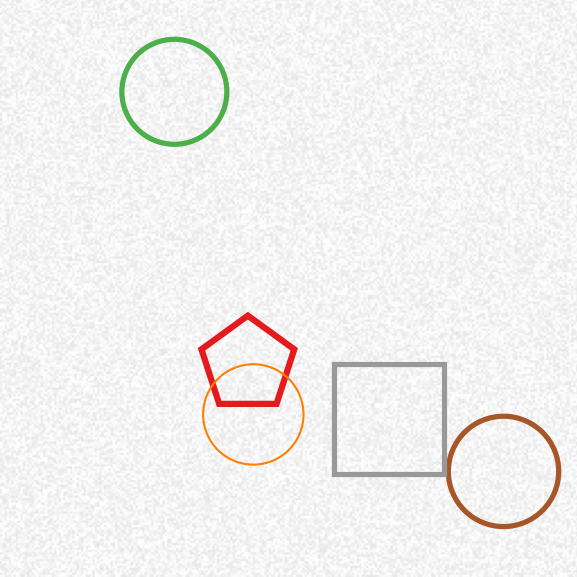[{"shape": "pentagon", "thickness": 3, "radius": 0.42, "center": [0.429, 0.368]}, {"shape": "circle", "thickness": 2.5, "radius": 0.45, "center": [0.302, 0.84]}, {"shape": "circle", "thickness": 1, "radius": 0.43, "center": [0.439, 0.282]}, {"shape": "circle", "thickness": 2.5, "radius": 0.48, "center": [0.872, 0.183]}, {"shape": "square", "thickness": 2.5, "radius": 0.48, "center": [0.674, 0.274]}]